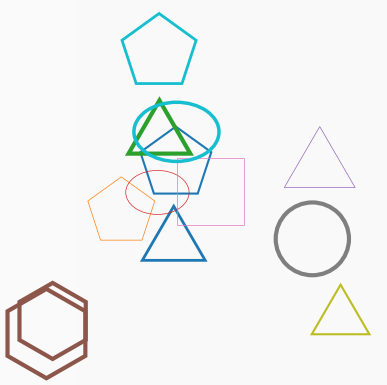[{"shape": "pentagon", "thickness": 1.5, "radius": 0.48, "center": [0.454, 0.575]}, {"shape": "triangle", "thickness": 2, "radius": 0.47, "center": [0.448, 0.371]}, {"shape": "pentagon", "thickness": 0.5, "radius": 0.45, "center": [0.313, 0.45]}, {"shape": "triangle", "thickness": 3, "radius": 0.46, "center": [0.411, 0.647]}, {"shape": "oval", "thickness": 0.5, "radius": 0.41, "center": [0.406, 0.5]}, {"shape": "triangle", "thickness": 0.5, "radius": 0.53, "center": [0.825, 0.566]}, {"shape": "hexagon", "thickness": 3, "radius": 0.58, "center": [0.12, 0.134]}, {"shape": "hexagon", "thickness": 3, "radius": 0.49, "center": [0.136, 0.166]}, {"shape": "square", "thickness": 0.5, "radius": 0.43, "center": [0.543, 0.502]}, {"shape": "circle", "thickness": 3, "radius": 0.47, "center": [0.806, 0.38]}, {"shape": "triangle", "thickness": 1.5, "radius": 0.43, "center": [0.879, 0.175]}, {"shape": "pentagon", "thickness": 2, "radius": 0.5, "center": [0.411, 0.864]}, {"shape": "oval", "thickness": 2.5, "radius": 0.55, "center": [0.455, 0.658]}]